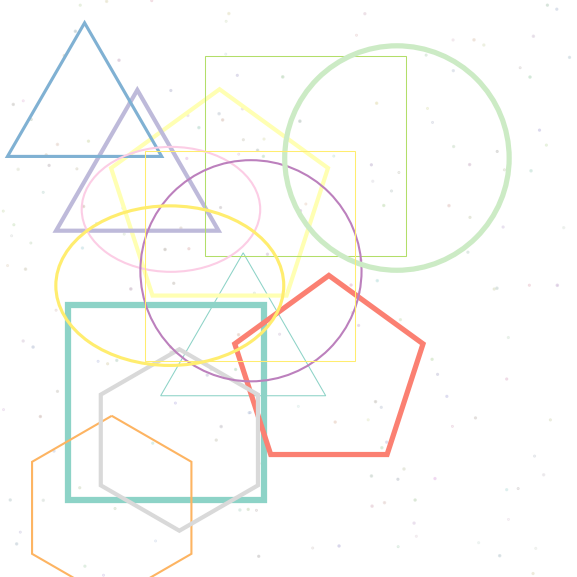[{"shape": "square", "thickness": 3, "radius": 0.85, "center": [0.288, 0.302]}, {"shape": "triangle", "thickness": 0.5, "radius": 0.83, "center": [0.421, 0.396]}, {"shape": "pentagon", "thickness": 2, "radius": 0.99, "center": [0.38, 0.647]}, {"shape": "triangle", "thickness": 2, "radius": 0.81, "center": [0.238, 0.681]}, {"shape": "pentagon", "thickness": 2.5, "radius": 0.86, "center": [0.57, 0.351]}, {"shape": "triangle", "thickness": 1.5, "radius": 0.77, "center": [0.146, 0.805]}, {"shape": "hexagon", "thickness": 1, "radius": 0.8, "center": [0.193, 0.12]}, {"shape": "square", "thickness": 0.5, "radius": 0.87, "center": [0.529, 0.729]}, {"shape": "oval", "thickness": 1, "radius": 0.77, "center": [0.296, 0.637]}, {"shape": "hexagon", "thickness": 2, "radius": 0.79, "center": [0.311, 0.237]}, {"shape": "circle", "thickness": 1, "radius": 0.96, "center": [0.435, 0.53]}, {"shape": "circle", "thickness": 2.5, "radius": 0.97, "center": [0.687, 0.725]}, {"shape": "square", "thickness": 0.5, "radius": 0.91, "center": [0.433, 0.555]}, {"shape": "oval", "thickness": 1.5, "radius": 0.99, "center": [0.294, 0.505]}]